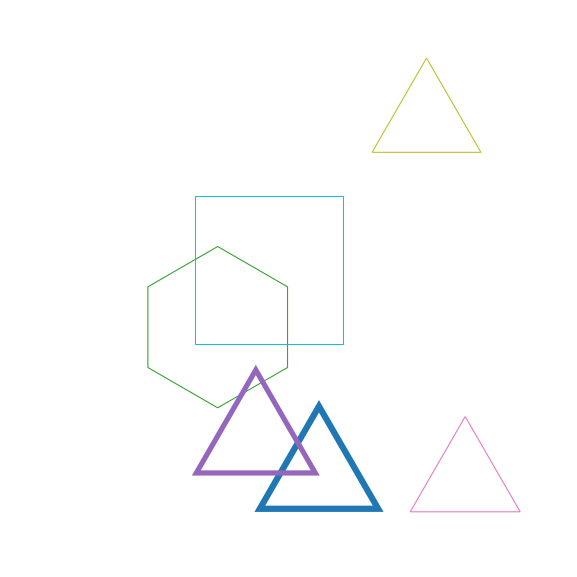[{"shape": "triangle", "thickness": 3, "radius": 0.59, "center": [0.552, 0.177]}, {"shape": "hexagon", "thickness": 0.5, "radius": 0.7, "center": [0.377, 0.433]}, {"shape": "triangle", "thickness": 2.5, "radius": 0.59, "center": [0.443, 0.24]}, {"shape": "triangle", "thickness": 0.5, "radius": 0.55, "center": [0.806, 0.168]}, {"shape": "triangle", "thickness": 0.5, "radius": 0.54, "center": [0.739, 0.79]}, {"shape": "square", "thickness": 0.5, "radius": 0.64, "center": [0.466, 0.532]}]